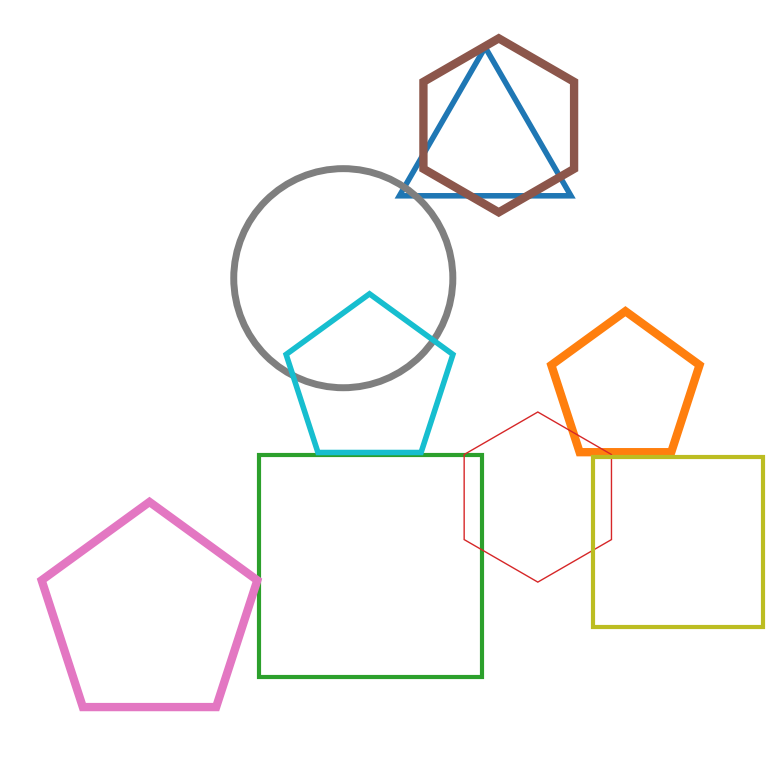[{"shape": "triangle", "thickness": 2, "radius": 0.64, "center": [0.63, 0.81]}, {"shape": "pentagon", "thickness": 3, "radius": 0.51, "center": [0.812, 0.495]}, {"shape": "square", "thickness": 1.5, "radius": 0.72, "center": [0.481, 0.265]}, {"shape": "hexagon", "thickness": 0.5, "radius": 0.55, "center": [0.698, 0.354]}, {"shape": "hexagon", "thickness": 3, "radius": 0.56, "center": [0.648, 0.837]}, {"shape": "pentagon", "thickness": 3, "radius": 0.74, "center": [0.194, 0.201]}, {"shape": "circle", "thickness": 2.5, "radius": 0.71, "center": [0.446, 0.639]}, {"shape": "square", "thickness": 1.5, "radius": 0.55, "center": [0.88, 0.296]}, {"shape": "pentagon", "thickness": 2, "radius": 0.57, "center": [0.48, 0.504]}]